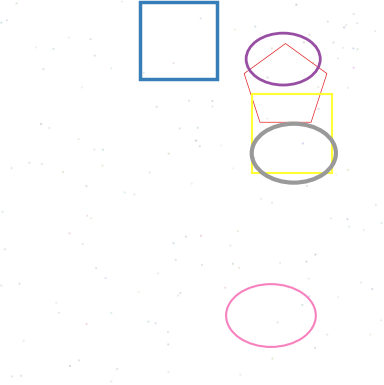[{"shape": "pentagon", "thickness": 0.5, "radius": 0.57, "center": [0.742, 0.774]}, {"shape": "square", "thickness": 2.5, "radius": 0.5, "center": [0.464, 0.895]}, {"shape": "oval", "thickness": 2, "radius": 0.48, "center": [0.736, 0.847]}, {"shape": "square", "thickness": 1.5, "radius": 0.51, "center": [0.758, 0.653]}, {"shape": "oval", "thickness": 1.5, "radius": 0.58, "center": [0.704, 0.18]}, {"shape": "oval", "thickness": 3, "radius": 0.55, "center": [0.763, 0.602]}]